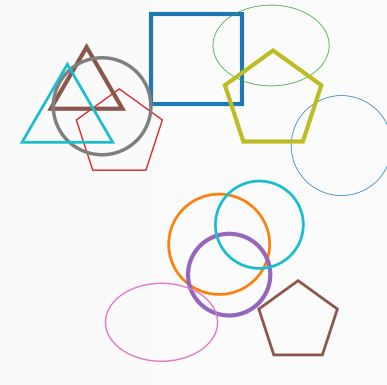[{"shape": "square", "thickness": 3, "radius": 0.59, "center": [0.508, 0.847]}, {"shape": "circle", "thickness": 0.5, "radius": 0.65, "center": [0.881, 0.622]}, {"shape": "circle", "thickness": 2, "radius": 0.65, "center": [0.566, 0.365]}, {"shape": "oval", "thickness": 0.5, "radius": 0.75, "center": [0.7, 0.882]}, {"shape": "pentagon", "thickness": 1, "radius": 0.58, "center": [0.308, 0.652]}, {"shape": "circle", "thickness": 3, "radius": 0.53, "center": [0.591, 0.287]}, {"shape": "pentagon", "thickness": 2, "radius": 0.53, "center": [0.769, 0.164]}, {"shape": "triangle", "thickness": 3, "radius": 0.53, "center": [0.224, 0.771]}, {"shape": "oval", "thickness": 1, "radius": 0.72, "center": [0.417, 0.163]}, {"shape": "circle", "thickness": 2.5, "radius": 0.63, "center": [0.263, 0.724]}, {"shape": "pentagon", "thickness": 3, "radius": 0.65, "center": [0.705, 0.738]}, {"shape": "circle", "thickness": 2, "radius": 0.57, "center": [0.669, 0.416]}, {"shape": "triangle", "thickness": 2, "radius": 0.68, "center": [0.174, 0.698]}]